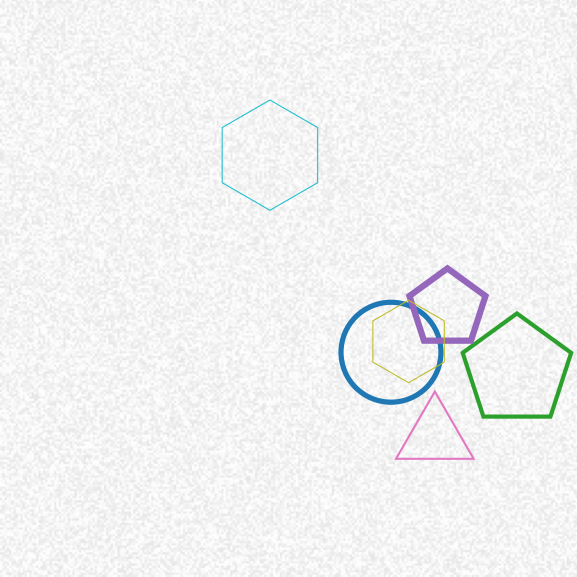[{"shape": "circle", "thickness": 2.5, "radius": 0.43, "center": [0.677, 0.389]}, {"shape": "pentagon", "thickness": 2, "radius": 0.49, "center": [0.895, 0.358]}, {"shape": "pentagon", "thickness": 3, "radius": 0.35, "center": [0.775, 0.465]}, {"shape": "triangle", "thickness": 1, "radius": 0.39, "center": [0.753, 0.243]}, {"shape": "hexagon", "thickness": 0.5, "radius": 0.36, "center": [0.707, 0.408]}, {"shape": "hexagon", "thickness": 0.5, "radius": 0.48, "center": [0.467, 0.73]}]